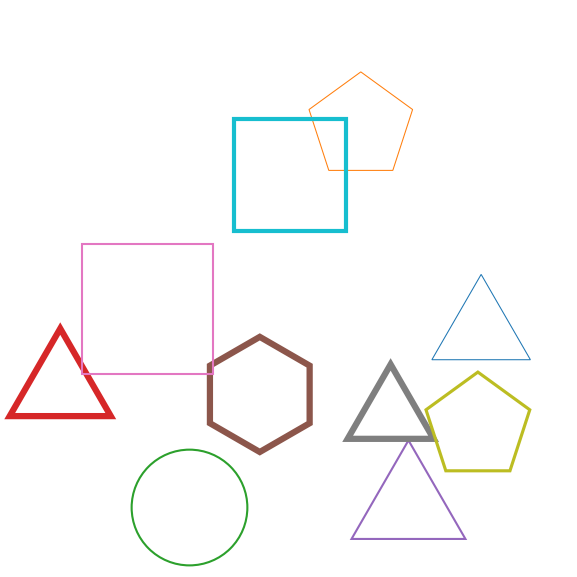[{"shape": "triangle", "thickness": 0.5, "radius": 0.49, "center": [0.833, 0.425]}, {"shape": "pentagon", "thickness": 0.5, "radius": 0.47, "center": [0.625, 0.78]}, {"shape": "circle", "thickness": 1, "radius": 0.5, "center": [0.328, 0.12]}, {"shape": "triangle", "thickness": 3, "radius": 0.51, "center": [0.104, 0.329]}, {"shape": "triangle", "thickness": 1, "radius": 0.57, "center": [0.707, 0.123]}, {"shape": "hexagon", "thickness": 3, "radius": 0.5, "center": [0.45, 0.316]}, {"shape": "square", "thickness": 1, "radius": 0.56, "center": [0.256, 0.464]}, {"shape": "triangle", "thickness": 3, "radius": 0.43, "center": [0.676, 0.282]}, {"shape": "pentagon", "thickness": 1.5, "radius": 0.47, "center": [0.828, 0.26]}, {"shape": "square", "thickness": 2, "radius": 0.48, "center": [0.503, 0.695]}]